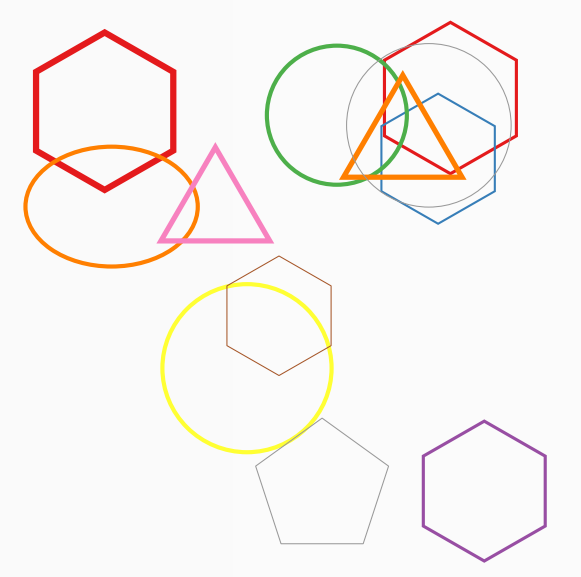[{"shape": "hexagon", "thickness": 1.5, "radius": 0.66, "center": [0.775, 0.829]}, {"shape": "hexagon", "thickness": 3, "radius": 0.68, "center": [0.18, 0.807]}, {"shape": "hexagon", "thickness": 1, "radius": 0.56, "center": [0.754, 0.724]}, {"shape": "circle", "thickness": 2, "radius": 0.6, "center": [0.58, 0.8]}, {"shape": "hexagon", "thickness": 1.5, "radius": 0.61, "center": [0.833, 0.149]}, {"shape": "oval", "thickness": 2, "radius": 0.74, "center": [0.192, 0.641]}, {"shape": "triangle", "thickness": 2.5, "radius": 0.59, "center": [0.693, 0.751]}, {"shape": "circle", "thickness": 2, "radius": 0.73, "center": [0.425, 0.362]}, {"shape": "hexagon", "thickness": 0.5, "radius": 0.52, "center": [0.48, 0.452]}, {"shape": "triangle", "thickness": 2.5, "radius": 0.54, "center": [0.37, 0.636]}, {"shape": "pentagon", "thickness": 0.5, "radius": 0.6, "center": [0.554, 0.155]}, {"shape": "circle", "thickness": 0.5, "radius": 0.71, "center": [0.738, 0.782]}]